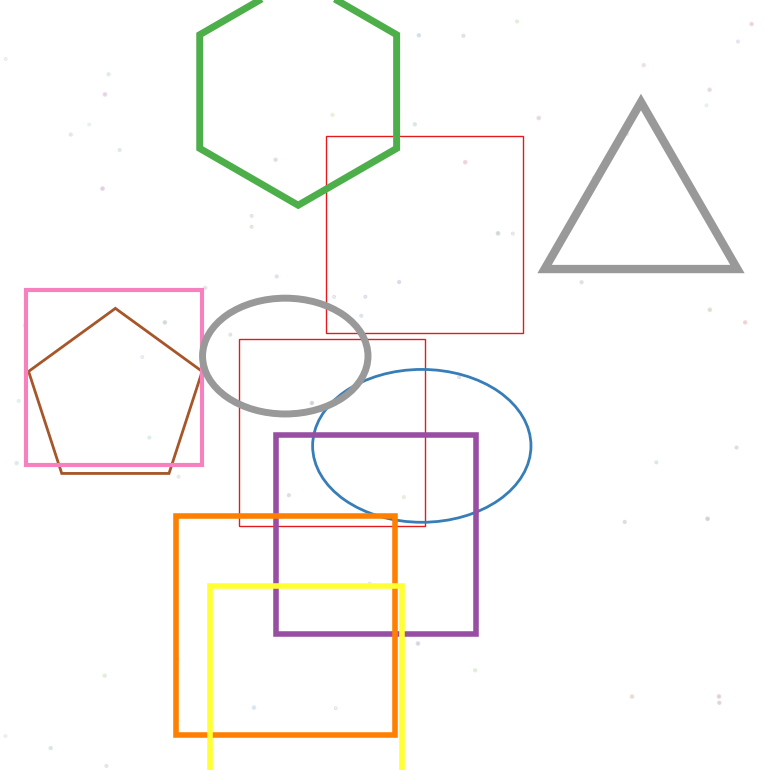[{"shape": "square", "thickness": 0.5, "radius": 0.61, "center": [0.431, 0.438]}, {"shape": "square", "thickness": 0.5, "radius": 0.64, "center": [0.551, 0.695]}, {"shape": "oval", "thickness": 1, "radius": 0.71, "center": [0.548, 0.421]}, {"shape": "hexagon", "thickness": 2.5, "radius": 0.74, "center": [0.387, 0.881]}, {"shape": "square", "thickness": 2, "radius": 0.65, "center": [0.488, 0.306]}, {"shape": "square", "thickness": 2, "radius": 0.71, "center": [0.371, 0.187]}, {"shape": "square", "thickness": 2, "radius": 0.62, "center": [0.397, 0.115]}, {"shape": "pentagon", "thickness": 1, "radius": 0.59, "center": [0.15, 0.481]}, {"shape": "square", "thickness": 1.5, "radius": 0.57, "center": [0.148, 0.51]}, {"shape": "triangle", "thickness": 3, "radius": 0.72, "center": [0.832, 0.723]}, {"shape": "oval", "thickness": 2.5, "radius": 0.54, "center": [0.37, 0.538]}]